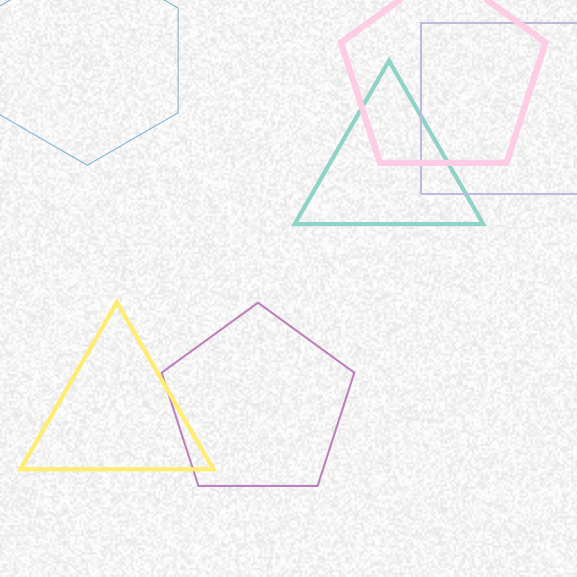[{"shape": "triangle", "thickness": 2, "radius": 0.94, "center": [0.674, 0.705]}, {"shape": "square", "thickness": 1, "radius": 0.74, "center": [0.876, 0.811]}, {"shape": "hexagon", "thickness": 0.5, "radius": 0.91, "center": [0.151, 0.895]}, {"shape": "pentagon", "thickness": 3, "radius": 0.93, "center": [0.768, 0.868]}, {"shape": "pentagon", "thickness": 1, "radius": 0.88, "center": [0.447, 0.3]}, {"shape": "triangle", "thickness": 2, "radius": 0.96, "center": [0.202, 0.283]}]